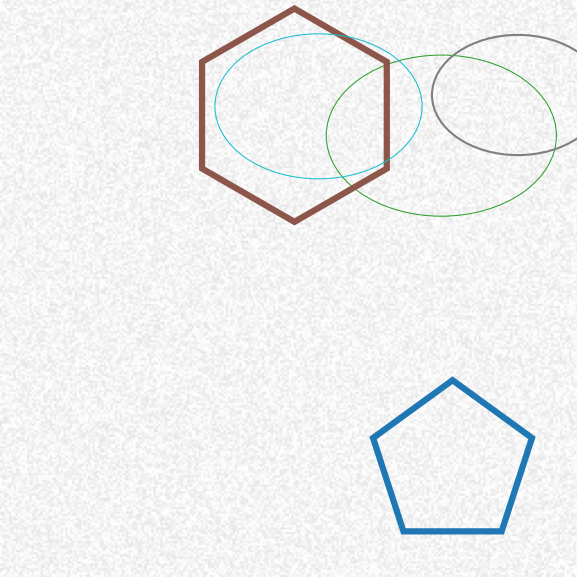[{"shape": "pentagon", "thickness": 3, "radius": 0.72, "center": [0.784, 0.196]}, {"shape": "oval", "thickness": 0.5, "radius": 1.0, "center": [0.764, 0.764]}, {"shape": "hexagon", "thickness": 3, "radius": 0.92, "center": [0.51, 0.8]}, {"shape": "oval", "thickness": 1, "radius": 0.74, "center": [0.897, 0.835]}, {"shape": "oval", "thickness": 0.5, "radius": 0.9, "center": [0.552, 0.815]}]